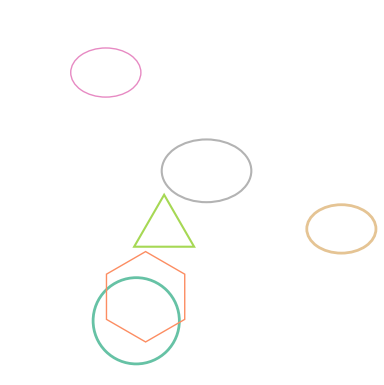[{"shape": "circle", "thickness": 2, "radius": 0.56, "center": [0.354, 0.167]}, {"shape": "hexagon", "thickness": 1, "radius": 0.59, "center": [0.378, 0.229]}, {"shape": "oval", "thickness": 1, "radius": 0.46, "center": [0.275, 0.812]}, {"shape": "triangle", "thickness": 1.5, "radius": 0.45, "center": [0.426, 0.404]}, {"shape": "oval", "thickness": 2, "radius": 0.45, "center": [0.887, 0.405]}, {"shape": "oval", "thickness": 1.5, "radius": 0.58, "center": [0.536, 0.556]}]